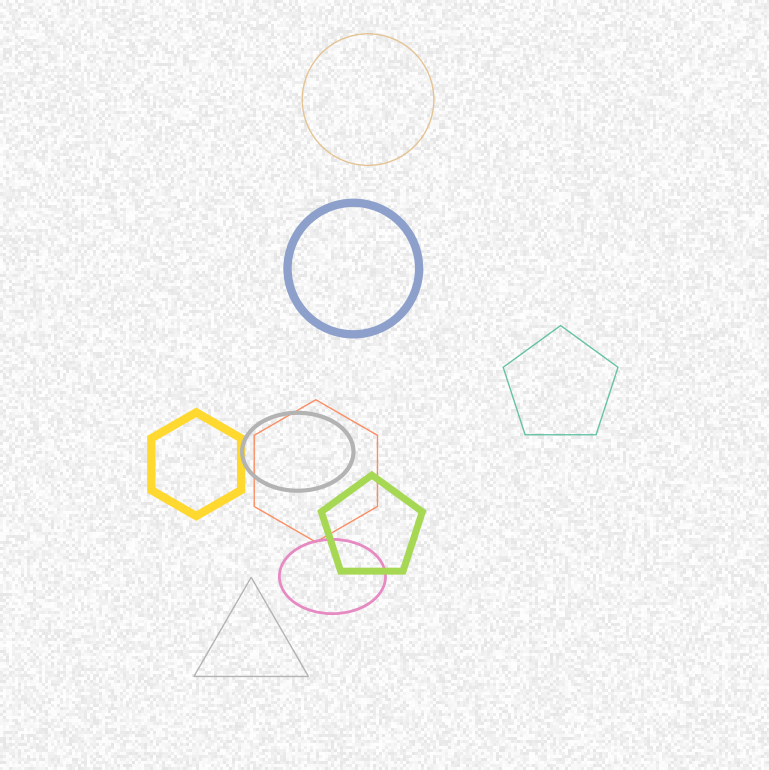[{"shape": "pentagon", "thickness": 0.5, "radius": 0.39, "center": [0.728, 0.499]}, {"shape": "hexagon", "thickness": 0.5, "radius": 0.46, "center": [0.41, 0.388]}, {"shape": "circle", "thickness": 3, "radius": 0.43, "center": [0.459, 0.651]}, {"shape": "oval", "thickness": 1, "radius": 0.34, "center": [0.432, 0.251]}, {"shape": "pentagon", "thickness": 2.5, "radius": 0.34, "center": [0.483, 0.314]}, {"shape": "hexagon", "thickness": 3, "radius": 0.34, "center": [0.255, 0.397]}, {"shape": "circle", "thickness": 0.5, "radius": 0.43, "center": [0.478, 0.871]}, {"shape": "triangle", "thickness": 0.5, "radius": 0.43, "center": [0.326, 0.164]}, {"shape": "oval", "thickness": 1.5, "radius": 0.36, "center": [0.387, 0.413]}]